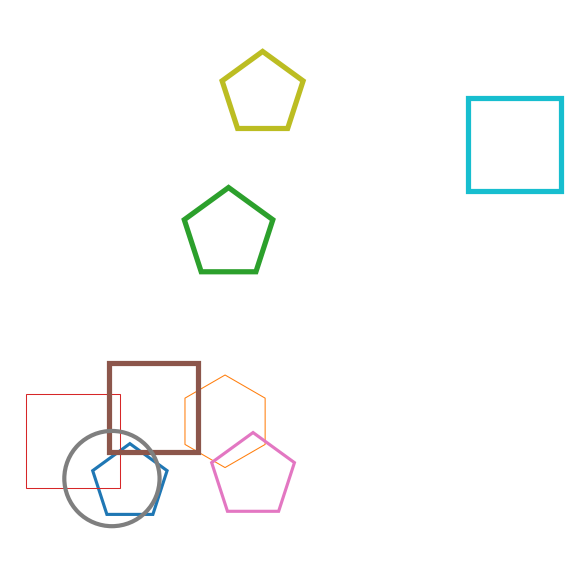[{"shape": "pentagon", "thickness": 1.5, "radius": 0.34, "center": [0.225, 0.163]}, {"shape": "hexagon", "thickness": 0.5, "radius": 0.4, "center": [0.39, 0.27]}, {"shape": "pentagon", "thickness": 2.5, "radius": 0.4, "center": [0.396, 0.594]}, {"shape": "square", "thickness": 0.5, "radius": 0.41, "center": [0.127, 0.236]}, {"shape": "square", "thickness": 2.5, "radius": 0.38, "center": [0.266, 0.294]}, {"shape": "pentagon", "thickness": 1.5, "radius": 0.38, "center": [0.438, 0.175]}, {"shape": "circle", "thickness": 2, "radius": 0.41, "center": [0.194, 0.17]}, {"shape": "pentagon", "thickness": 2.5, "radius": 0.37, "center": [0.455, 0.836]}, {"shape": "square", "thickness": 2.5, "radius": 0.4, "center": [0.891, 0.749]}]